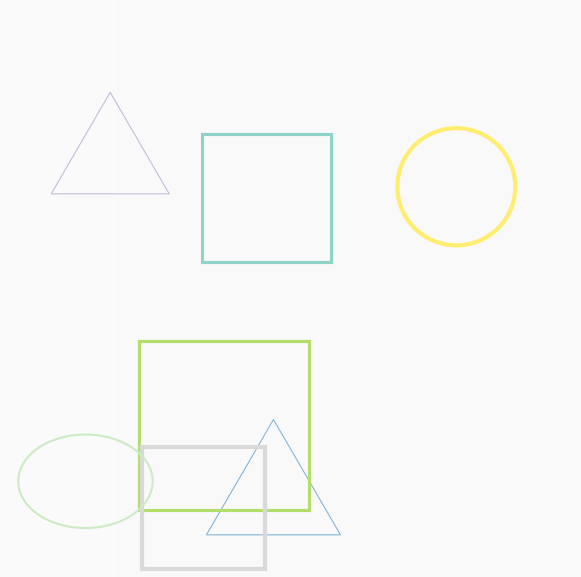[{"shape": "square", "thickness": 1.5, "radius": 0.55, "center": [0.459, 0.656]}, {"shape": "triangle", "thickness": 0.5, "radius": 0.59, "center": [0.19, 0.722]}, {"shape": "triangle", "thickness": 0.5, "radius": 0.67, "center": [0.47, 0.14]}, {"shape": "square", "thickness": 1.5, "radius": 0.73, "center": [0.385, 0.262]}, {"shape": "square", "thickness": 2, "radius": 0.53, "center": [0.35, 0.119]}, {"shape": "oval", "thickness": 1, "radius": 0.58, "center": [0.147, 0.166]}, {"shape": "circle", "thickness": 2, "radius": 0.51, "center": [0.785, 0.676]}]